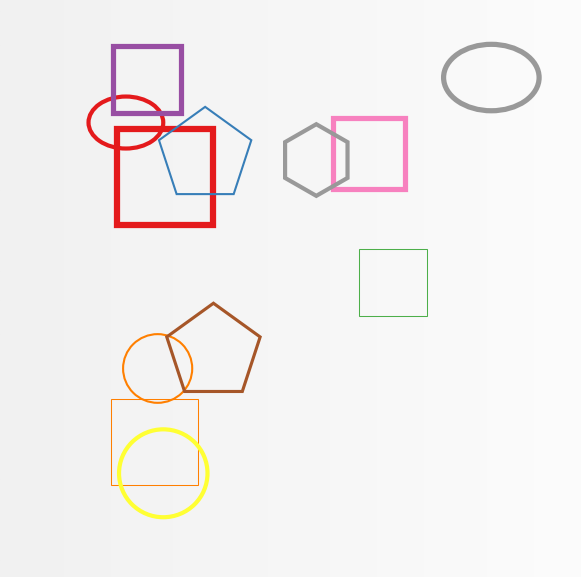[{"shape": "oval", "thickness": 2, "radius": 0.32, "center": [0.217, 0.787]}, {"shape": "square", "thickness": 3, "radius": 0.41, "center": [0.284, 0.692]}, {"shape": "pentagon", "thickness": 1, "radius": 0.42, "center": [0.353, 0.731]}, {"shape": "square", "thickness": 0.5, "radius": 0.29, "center": [0.676, 0.51]}, {"shape": "square", "thickness": 2.5, "radius": 0.29, "center": [0.252, 0.862]}, {"shape": "circle", "thickness": 1, "radius": 0.3, "center": [0.271, 0.361]}, {"shape": "square", "thickness": 0.5, "radius": 0.37, "center": [0.266, 0.234]}, {"shape": "circle", "thickness": 2, "radius": 0.38, "center": [0.281, 0.18]}, {"shape": "pentagon", "thickness": 1.5, "radius": 0.42, "center": [0.367, 0.39]}, {"shape": "square", "thickness": 2.5, "radius": 0.31, "center": [0.635, 0.733]}, {"shape": "oval", "thickness": 2.5, "radius": 0.41, "center": [0.845, 0.865]}, {"shape": "hexagon", "thickness": 2, "radius": 0.31, "center": [0.544, 0.722]}]